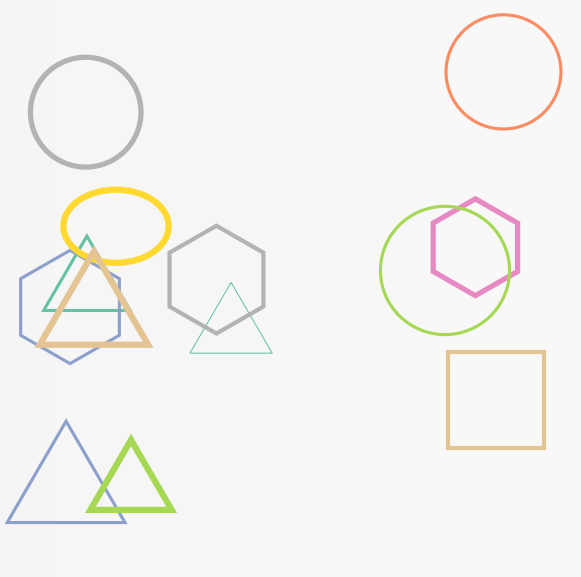[{"shape": "triangle", "thickness": 0.5, "radius": 0.41, "center": [0.398, 0.428]}, {"shape": "triangle", "thickness": 1.5, "radius": 0.43, "center": [0.149, 0.504]}, {"shape": "circle", "thickness": 1.5, "radius": 0.49, "center": [0.866, 0.875]}, {"shape": "hexagon", "thickness": 1.5, "radius": 0.49, "center": [0.12, 0.468]}, {"shape": "triangle", "thickness": 1.5, "radius": 0.59, "center": [0.114, 0.153]}, {"shape": "hexagon", "thickness": 2.5, "radius": 0.42, "center": [0.818, 0.571]}, {"shape": "triangle", "thickness": 3, "radius": 0.4, "center": [0.225, 0.157]}, {"shape": "circle", "thickness": 1.5, "radius": 0.56, "center": [0.766, 0.531]}, {"shape": "oval", "thickness": 3, "radius": 0.45, "center": [0.2, 0.607]}, {"shape": "triangle", "thickness": 3, "radius": 0.54, "center": [0.162, 0.456]}, {"shape": "square", "thickness": 2, "radius": 0.41, "center": [0.854, 0.307]}, {"shape": "hexagon", "thickness": 2, "radius": 0.47, "center": [0.372, 0.515]}, {"shape": "circle", "thickness": 2.5, "radius": 0.48, "center": [0.147, 0.805]}]